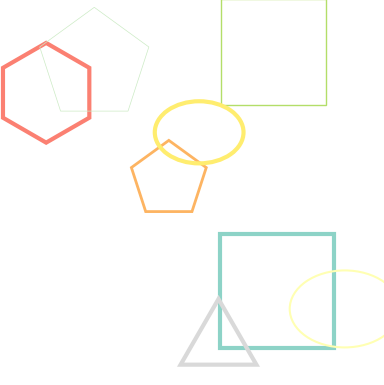[{"shape": "square", "thickness": 3, "radius": 0.74, "center": [0.719, 0.244]}, {"shape": "oval", "thickness": 1.5, "radius": 0.71, "center": [0.895, 0.198]}, {"shape": "hexagon", "thickness": 3, "radius": 0.65, "center": [0.12, 0.759]}, {"shape": "pentagon", "thickness": 2, "radius": 0.51, "center": [0.439, 0.533]}, {"shape": "square", "thickness": 1, "radius": 0.68, "center": [0.71, 0.865]}, {"shape": "triangle", "thickness": 3, "radius": 0.57, "center": [0.568, 0.11]}, {"shape": "pentagon", "thickness": 0.5, "radius": 0.74, "center": [0.245, 0.832]}, {"shape": "oval", "thickness": 3, "radius": 0.58, "center": [0.517, 0.656]}]